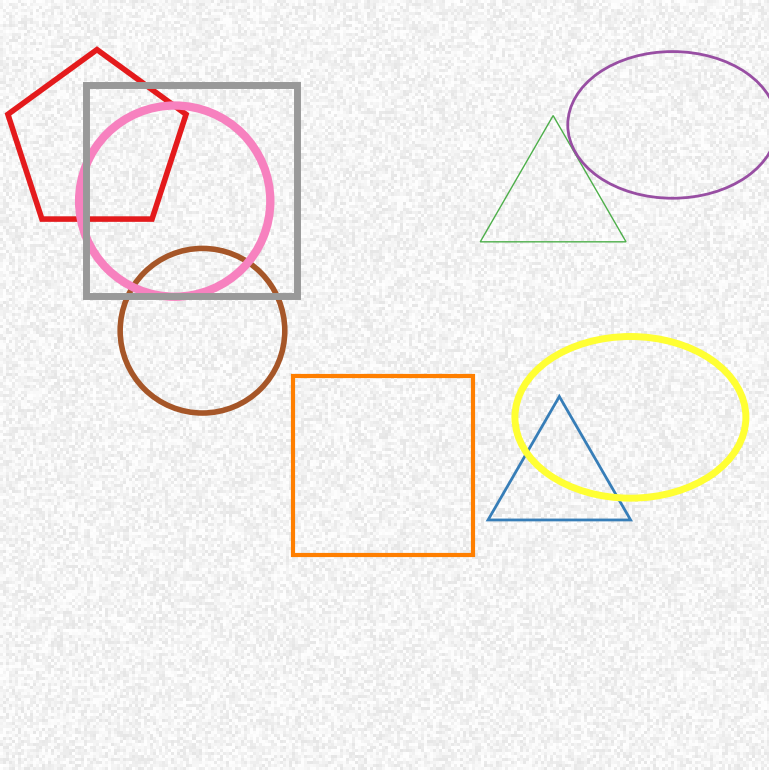[{"shape": "pentagon", "thickness": 2, "radius": 0.61, "center": [0.126, 0.814]}, {"shape": "triangle", "thickness": 1, "radius": 0.53, "center": [0.726, 0.378]}, {"shape": "triangle", "thickness": 0.5, "radius": 0.55, "center": [0.718, 0.741]}, {"shape": "oval", "thickness": 1, "radius": 0.68, "center": [0.873, 0.838]}, {"shape": "square", "thickness": 1.5, "radius": 0.58, "center": [0.497, 0.395]}, {"shape": "oval", "thickness": 2.5, "radius": 0.75, "center": [0.819, 0.458]}, {"shape": "circle", "thickness": 2, "radius": 0.53, "center": [0.263, 0.57]}, {"shape": "circle", "thickness": 3, "radius": 0.62, "center": [0.227, 0.739]}, {"shape": "square", "thickness": 2.5, "radius": 0.68, "center": [0.248, 0.753]}]